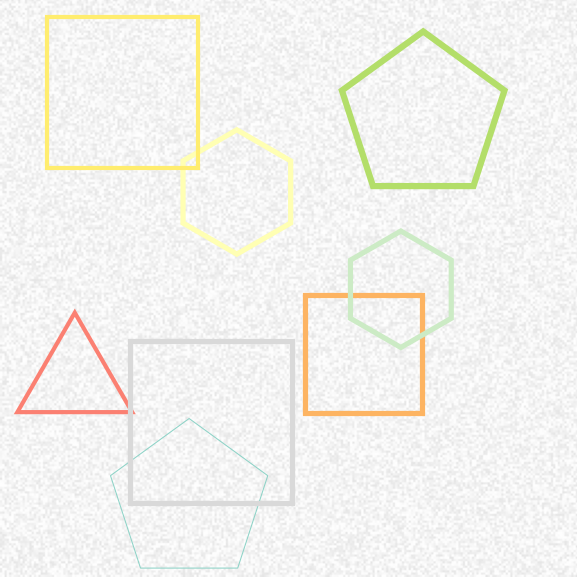[{"shape": "pentagon", "thickness": 0.5, "radius": 0.72, "center": [0.327, 0.131]}, {"shape": "hexagon", "thickness": 2.5, "radius": 0.54, "center": [0.41, 0.667]}, {"shape": "triangle", "thickness": 2, "radius": 0.57, "center": [0.129, 0.343]}, {"shape": "square", "thickness": 2.5, "radius": 0.51, "center": [0.629, 0.386]}, {"shape": "pentagon", "thickness": 3, "radius": 0.74, "center": [0.733, 0.797]}, {"shape": "square", "thickness": 2.5, "radius": 0.7, "center": [0.366, 0.268]}, {"shape": "hexagon", "thickness": 2.5, "radius": 0.5, "center": [0.694, 0.498]}, {"shape": "square", "thickness": 2, "radius": 0.66, "center": [0.212, 0.839]}]